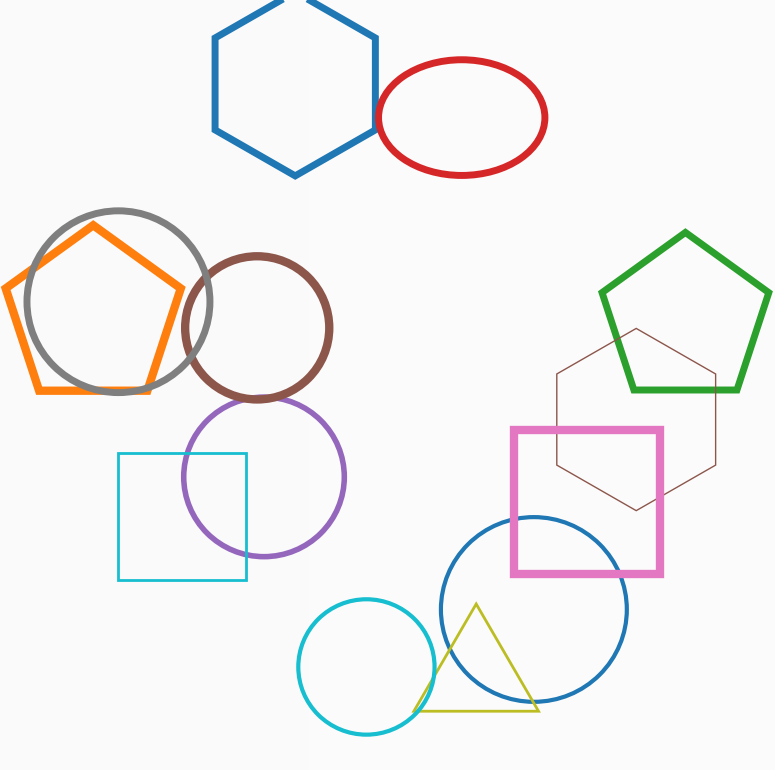[{"shape": "circle", "thickness": 1.5, "radius": 0.6, "center": [0.689, 0.208]}, {"shape": "hexagon", "thickness": 2.5, "radius": 0.6, "center": [0.381, 0.891]}, {"shape": "pentagon", "thickness": 3, "radius": 0.59, "center": [0.12, 0.589]}, {"shape": "pentagon", "thickness": 2.5, "radius": 0.57, "center": [0.884, 0.585]}, {"shape": "oval", "thickness": 2.5, "radius": 0.54, "center": [0.596, 0.847]}, {"shape": "circle", "thickness": 2, "radius": 0.52, "center": [0.341, 0.381]}, {"shape": "hexagon", "thickness": 0.5, "radius": 0.59, "center": [0.821, 0.455]}, {"shape": "circle", "thickness": 3, "radius": 0.46, "center": [0.332, 0.574]}, {"shape": "square", "thickness": 3, "radius": 0.47, "center": [0.758, 0.348]}, {"shape": "circle", "thickness": 2.5, "radius": 0.59, "center": [0.153, 0.608]}, {"shape": "triangle", "thickness": 1, "radius": 0.46, "center": [0.614, 0.123]}, {"shape": "circle", "thickness": 1.5, "radius": 0.44, "center": [0.473, 0.134]}, {"shape": "square", "thickness": 1, "radius": 0.41, "center": [0.235, 0.33]}]